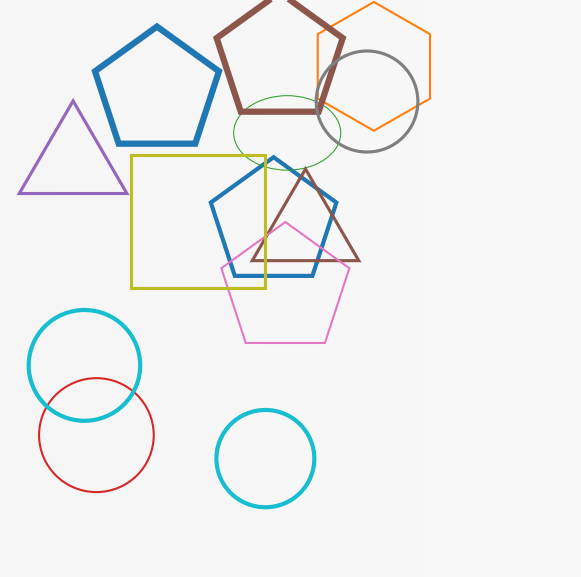[{"shape": "pentagon", "thickness": 3, "radius": 0.56, "center": [0.27, 0.841]}, {"shape": "pentagon", "thickness": 2, "radius": 0.57, "center": [0.471, 0.613]}, {"shape": "hexagon", "thickness": 1, "radius": 0.56, "center": [0.643, 0.884]}, {"shape": "oval", "thickness": 0.5, "radius": 0.46, "center": [0.494, 0.769]}, {"shape": "circle", "thickness": 1, "radius": 0.49, "center": [0.166, 0.246]}, {"shape": "triangle", "thickness": 1.5, "radius": 0.53, "center": [0.126, 0.718]}, {"shape": "triangle", "thickness": 1.5, "radius": 0.53, "center": [0.526, 0.601]}, {"shape": "pentagon", "thickness": 3, "radius": 0.57, "center": [0.481, 0.898]}, {"shape": "pentagon", "thickness": 1, "radius": 0.58, "center": [0.491, 0.499]}, {"shape": "circle", "thickness": 1.5, "radius": 0.44, "center": [0.631, 0.823]}, {"shape": "square", "thickness": 1.5, "radius": 0.58, "center": [0.34, 0.616]}, {"shape": "circle", "thickness": 2, "radius": 0.42, "center": [0.457, 0.205]}, {"shape": "circle", "thickness": 2, "radius": 0.48, "center": [0.145, 0.366]}]